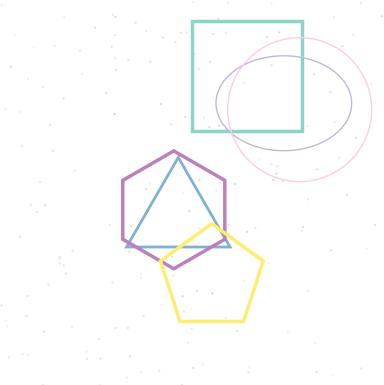[{"shape": "square", "thickness": 2.5, "radius": 0.72, "center": [0.641, 0.803]}, {"shape": "oval", "thickness": 1, "radius": 0.88, "center": [0.737, 0.732]}, {"shape": "triangle", "thickness": 2, "radius": 0.78, "center": [0.463, 0.436]}, {"shape": "circle", "thickness": 1, "radius": 0.93, "center": [0.778, 0.715]}, {"shape": "hexagon", "thickness": 2.5, "radius": 0.77, "center": [0.451, 0.455]}, {"shape": "pentagon", "thickness": 2.5, "radius": 0.7, "center": [0.55, 0.279]}]